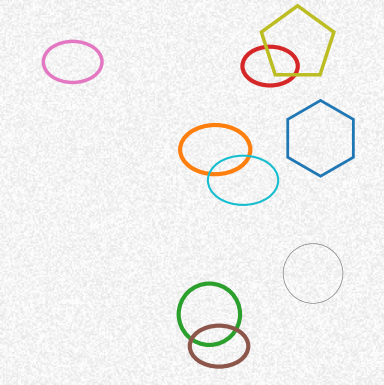[{"shape": "hexagon", "thickness": 2, "radius": 0.49, "center": [0.833, 0.641]}, {"shape": "oval", "thickness": 3, "radius": 0.46, "center": [0.559, 0.611]}, {"shape": "circle", "thickness": 3, "radius": 0.4, "center": [0.544, 0.184]}, {"shape": "oval", "thickness": 3, "radius": 0.36, "center": [0.702, 0.828]}, {"shape": "oval", "thickness": 3, "radius": 0.38, "center": [0.569, 0.101]}, {"shape": "oval", "thickness": 2.5, "radius": 0.38, "center": [0.189, 0.839]}, {"shape": "circle", "thickness": 0.5, "radius": 0.39, "center": [0.813, 0.29]}, {"shape": "pentagon", "thickness": 2.5, "radius": 0.5, "center": [0.773, 0.886]}, {"shape": "oval", "thickness": 1.5, "radius": 0.46, "center": [0.631, 0.532]}]